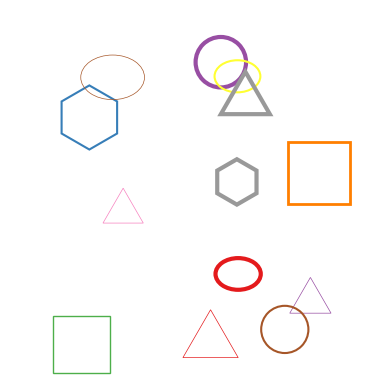[{"shape": "oval", "thickness": 3, "radius": 0.29, "center": [0.619, 0.288]}, {"shape": "triangle", "thickness": 0.5, "radius": 0.41, "center": [0.547, 0.113]}, {"shape": "hexagon", "thickness": 1.5, "radius": 0.42, "center": [0.232, 0.695]}, {"shape": "square", "thickness": 1, "radius": 0.37, "center": [0.211, 0.106]}, {"shape": "triangle", "thickness": 0.5, "radius": 0.31, "center": [0.806, 0.218]}, {"shape": "circle", "thickness": 3, "radius": 0.33, "center": [0.574, 0.838]}, {"shape": "square", "thickness": 2, "radius": 0.4, "center": [0.829, 0.55]}, {"shape": "oval", "thickness": 1.5, "radius": 0.3, "center": [0.617, 0.802]}, {"shape": "oval", "thickness": 0.5, "radius": 0.41, "center": [0.293, 0.799]}, {"shape": "circle", "thickness": 1.5, "radius": 0.31, "center": [0.74, 0.144]}, {"shape": "triangle", "thickness": 0.5, "radius": 0.3, "center": [0.32, 0.451]}, {"shape": "triangle", "thickness": 3, "radius": 0.37, "center": [0.637, 0.74]}, {"shape": "hexagon", "thickness": 3, "radius": 0.29, "center": [0.615, 0.527]}]